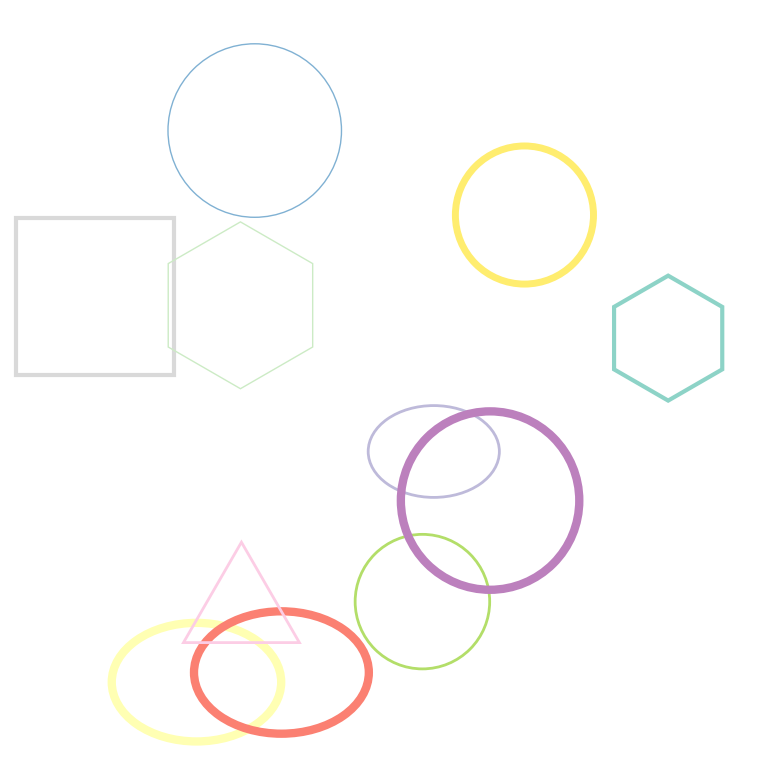[{"shape": "hexagon", "thickness": 1.5, "radius": 0.41, "center": [0.868, 0.561]}, {"shape": "oval", "thickness": 3, "radius": 0.55, "center": [0.255, 0.114]}, {"shape": "oval", "thickness": 1, "radius": 0.43, "center": [0.563, 0.414]}, {"shape": "oval", "thickness": 3, "radius": 0.57, "center": [0.365, 0.127]}, {"shape": "circle", "thickness": 0.5, "radius": 0.56, "center": [0.331, 0.83]}, {"shape": "circle", "thickness": 1, "radius": 0.44, "center": [0.549, 0.219]}, {"shape": "triangle", "thickness": 1, "radius": 0.43, "center": [0.314, 0.209]}, {"shape": "square", "thickness": 1.5, "radius": 0.51, "center": [0.123, 0.615]}, {"shape": "circle", "thickness": 3, "radius": 0.58, "center": [0.636, 0.35]}, {"shape": "hexagon", "thickness": 0.5, "radius": 0.54, "center": [0.312, 0.604]}, {"shape": "circle", "thickness": 2.5, "radius": 0.45, "center": [0.681, 0.721]}]